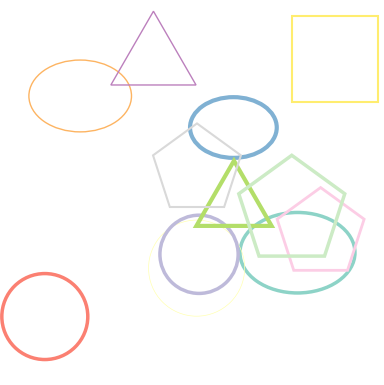[{"shape": "oval", "thickness": 2.5, "radius": 0.75, "center": [0.773, 0.344]}, {"shape": "circle", "thickness": 0.5, "radius": 0.62, "center": [0.511, 0.304]}, {"shape": "circle", "thickness": 2.5, "radius": 0.51, "center": [0.517, 0.339]}, {"shape": "circle", "thickness": 2.5, "radius": 0.56, "center": [0.116, 0.178]}, {"shape": "oval", "thickness": 3, "radius": 0.56, "center": [0.606, 0.669]}, {"shape": "oval", "thickness": 1, "radius": 0.67, "center": [0.208, 0.751]}, {"shape": "triangle", "thickness": 3, "radius": 0.56, "center": [0.608, 0.47]}, {"shape": "pentagon", "thickness": 2, "radius": 0.59, "center": [0.833, 0.394]}, {"shape": "pentagon", "thickness": 1.5, "radius": 0.6, "center": [0.512, 0.559]}, {"shape": "triangle", "thickness": 1, "radius": 0.64, "center": [0.399, 0.843]}, {"shape": "pentagon", "thickness": 2.5, "radius": 0.72, "center": [0.758, 0.452]}, {"shape": "square", "thickness": 1.5, "radius": 0.56, "center": [0.87, 0.847]}]